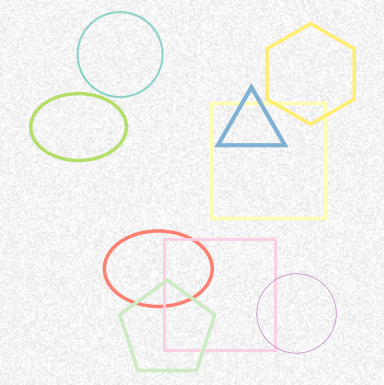[{"shape": "circle", "thickness": 1.5, "radius": 0.55, "center": [0.312, 0.858]}, {"shape": "square", "thickness": 2.5, "radius": 0.74, "center": [0.696, 0.583]}, {"shape": "oval", "thickness": 2.5, "radius": 0.7, "center": [0.411, 0.302]}, {"shape": "triangle", "thickness": 3, "radius": 0.5, "center": [0.653, 0.673]}, {"shape": "oval", "thickness": 2.5, "radius": 0.62, "center": [0.204, 0.67]}, {"shape": "square", "thickness": 2, "radius": 0.72, "center": [0.57, 0.235]}, {"shape": "circle", "thickness": 0.5, "radius": 0.52, "center": [0.77, 0.186]}, {"shape": "pentagon", "thickness": 2.5, "radius": 0.65, "center": [0.434, 0.143]}, {"shape": "hexagon", "thickness": 2.5, "radius": 0.65, "center": [0.807, 0.808]}]